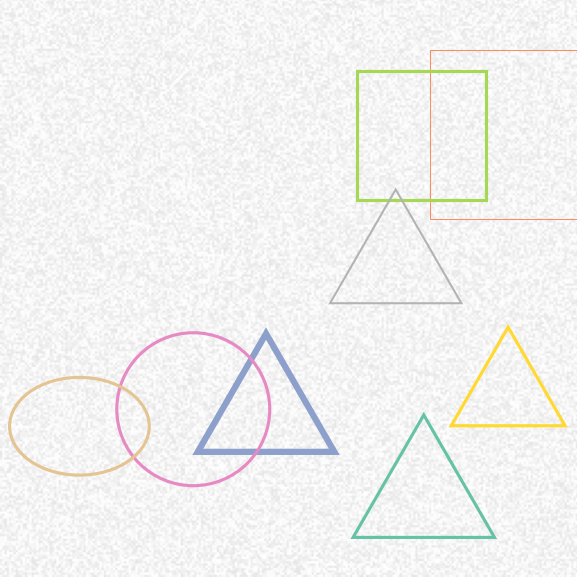[{"shape": "triangle", "thickness": 1.5, "radius": 0.71, "center": [0.734, 0.139]}, {"shape": "square", "thickness": 0.5, "radius": 0.73, "center": [0.891, 0.766]}, {"shape": "triangle", "thickness": 3, "radius": 0.68, "center": [0.461, 0.285]}, {"shape": "circle", "thickness": 1.5, "radius": 0.66, "center": [0.335, 0.291]}, {"shape": "square", "thickness": 1.5, "radius": 0.56, "center": [0.73, 0.764]}, {"shape": "triangle", "thickness": 1.5, "radius": 0.57, "center": [0.88, 0.319]}, {"shape": "oval", "thickness": 1.5, "radius": 0.6, "center": [0.138, 0.261]}, {"shape": "triangle", "thickness": 1, "radius": 0.66, "center": [0.685, 0.54]}]